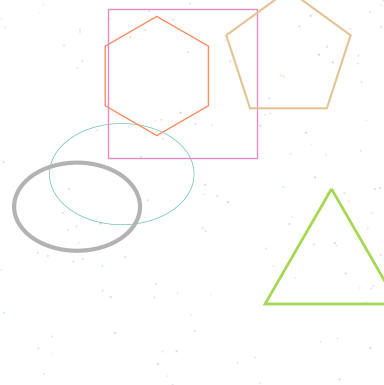[{"shape": "oval", "thickness": 0.5, "radius": 0.94, "center": [0.316, 0.548]}, {"shape": "hexagon", "thickness": 1, "radius": 0.77, "center": [0.407, 0.803]}, {"shape": "square", "thickness": 1, "radius": 0.97, "center": [0.474, 0.783]}, {"shape": "triangle", "thickness": 2, "radius": 1.0, "center": [0.861, 0.31]}, {"shape": "pentagon", "thickness": 1.5, "radius": 0.85, "center": [0.749, 0.856]}, {"shape": "oval", "thickness": 3, "radius": 0.82, "center": [0.2, 0.463]}]